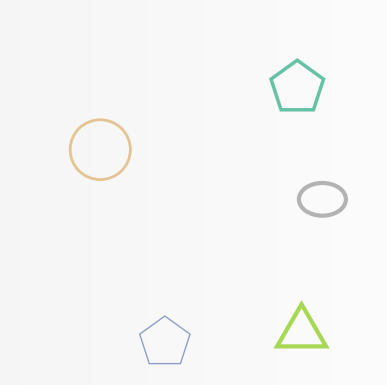[{"shape": "pentagon", "thickness": 2.5, "radius": 0.36, "center": [0.767, 0.772]}, {"shape": "pentagon", "thickness": 1, "radius": 0.34, "center": [0.425, 0.111]}, {"shape": "triangle", "thickness": 3, "radius": 0.37, "center": [0.778, 0.137]}, {"shape": "circle", "thickness": 2, "radius": 0.39, "center": [0.259, 0.611]}, {"shape": "oval", "thickness": 3, "radius": 0.3, "center": [0.832, 0.482]}]